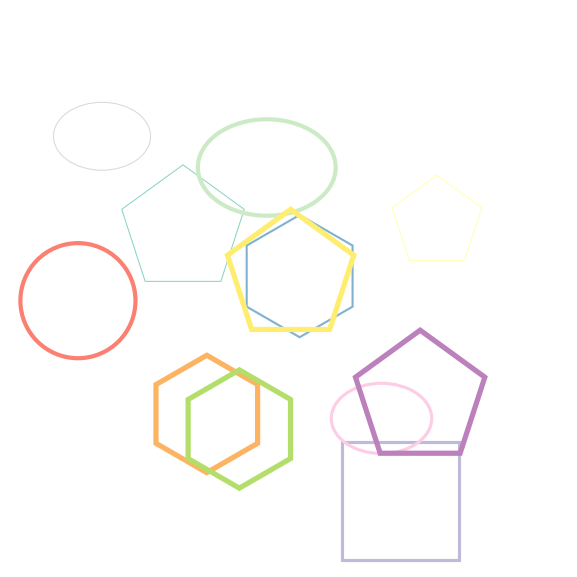[{"shape": "pentagon", "thickness": 0.5, "radius": 0.56, "center": [0.317, 0.602]}, {"shape": "pentagon", "thickness": 0.5, "radius": 0.41, "center": [0.757, 0.614]}, {"shape": "square", "thickness": 1.5, "radius": 0.51, "center": [0.694, 0.131]}, {"shape": "circle", "thickness": 2, "radius": 0.5, "center": [0.135, 0.478]}, {"shape": "hexagon", "thickness": 1, "radius": 0.53, "center": [0.519, 0.521]}, {"shape": "hexagon", "thickness": 2.5, "radius": 0.51, "center": [0.358, 0.282]}, {"shape": "hexagon", "thickness": 2.5, "radius": 0.51, "center": [0.414, 0.256]}, {"shape": "oval", "thickness": 1.5, "radius": 0.43, "center": [0.661, 0.275]}, {"shape": "oval", "thickness": 0.5, "radius": 0.42, "center": [0.177, 0.763]}, {"shape": "pentagon", "thickness": 2.5, "radius": 0.59, "center": [0.728, 0.31]}, {"shape": "oval", "thickness": 2, "radius": 0.6, "center": [0.462, 0.709]}, {"shape": "pentagon", "thickness": 2.5, "radius": 0.58, "center": [0.503, 0.522]}]